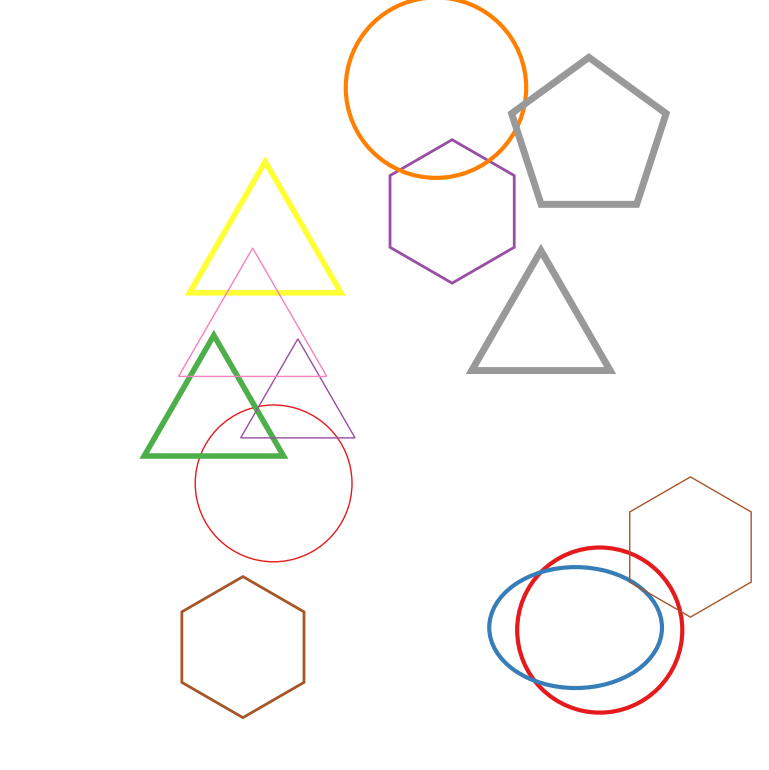[{"shape": "circle", "thickness": 0.5, "radius": 0.51, "center": [0.355, 0.372]}, {"shape": "circle", "thickness": 1.5, "radius": 0.54, "center": [0.779, 0.182]}, {"shape": "oval", "thickness": 1.5, "radius": 0.56, "center": [0.748, 0.185]}, {"shape": "triangle", "thickness": 2, "radius": 0.52, "center": [0.278, 0.46]}, {"shape": "triangle", "thickness": 0.5, "radius": 0.43, "center": [0.387, 0.474]}, {"shape": "hexagon", "thickness": 1, "radius": 0.47, "center": [0.587, 0.725]}, {"shape": "circle", "thickness": 1.5, "radius": 0.59, "center": [0.566, 0.886]}, {"shape": "triangle", "thickness": 2, "radius": 0.57, "center": [0.344, 0.677]}, {"shape": "hexagon", "thickness": 0.5, "radius": 0.46, "center": [0.897, 0.29]}, {"shape": "hexagon", "thickness": 1, "radius": 0.46, "center": [0.315, 0.16]}, {"shape": "triangle", "thickness": 0.5, "radius": 0.56, "center": [0.328, 0.567]}, {"shape": "triangle", "thickness": 2.5, "radius": 0.52, "center": [0.703, 0.571]}, {"shape": "pentagon", "thickness": 2.5, "radius": 0.53, "center": [0.765, 0.82]}]